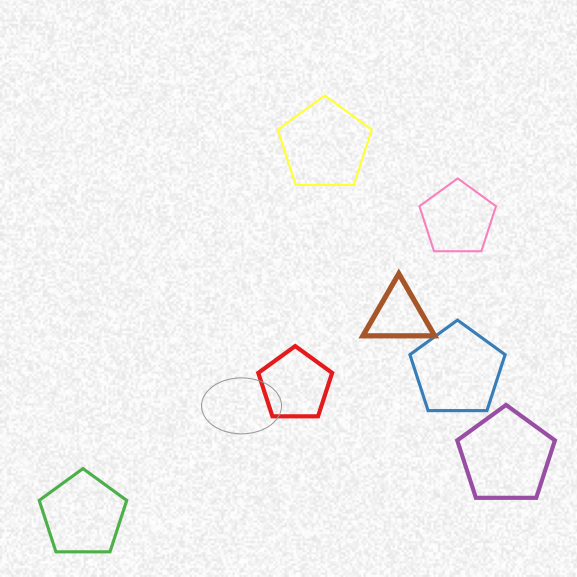[{"shape": "pentagon", "thickness": 2, "radius": 0.34, "center": [0.511, 0.333]}, {"shape": "pentagon", "thickness": 1.5, "radius": 0.43, "center": [0.792, 0.358]}, {"shape": "pentagon", "thickness": 1.5, "radius": 0.4, "center": [0.144, 0.108]}, {"shape": "pentagon", "thickness": 2, "radius": 0.44, "center": [0.876, 0.209]}, {"shape": "pentagon", "thickness": 1, "radius": 0.43, "center": [0.562, 0.748]}, {"shape": "triangle", "thickness": 2.5, "radius": 0.36, "center": [0.691, 0.453]}, {"shape": "pentagon", "thickness": 1, "radius": 0.35, "center": [0.793, 0.62]}, {"shape": "oval", "thickness": 0.5, "radius": 0.35, "center": [0.418, 0.296]}]